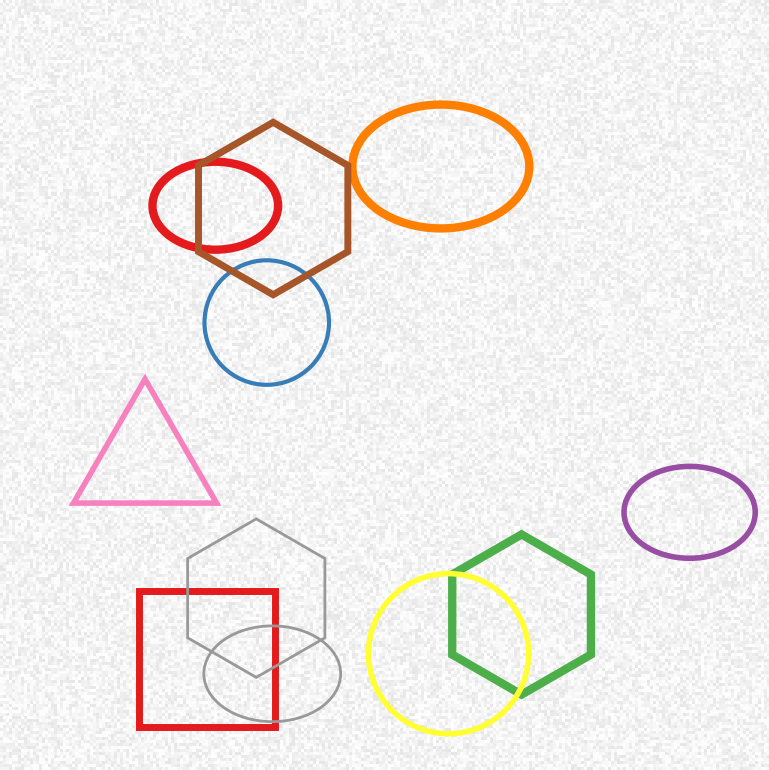[{"shape": "square", "thickness": 2.5, "radius": 0.44, "center": [0.269, 0.144]}, {"shape": "oval", "thickness": 3, "radius": 0.41, "center": [0.28, 0.733]}, {"shape": "circle", "thickness": 1.5, "radius": 0.4, "center": [0.346, 0.581]}, {"shape": "hexagon", "thickness": 3, "radius": 0.52, "center": [0.677, 0.202]}, {"shape": "oval", "thickness": 2, "radius": 0.43, "center": [0.896, 0.335]}, {"shape": "oval", "thickness": 3, "radius": 0.57, "center": [0.573, 0.784]}, {"shape": "circle", "thickness": 2, "radius": 0.52, "center": [0.583, 0.151]}, {"shape": "hexagon", "thickness": 2.5, "radius": 0.56, "center": [0.355, 0.729]}, {"shape": "triangle", "thickness": 2, "radius": 0.54, "center": [0.188, 0.4]}, {"shape": "hexagon", "thickness": 1, "radius": 0.51, "center": [0.333, 0.223]}, {"shape": "oval", "thickness": 1, "radius": 0.44, "center": [0.354, 0.125]}]